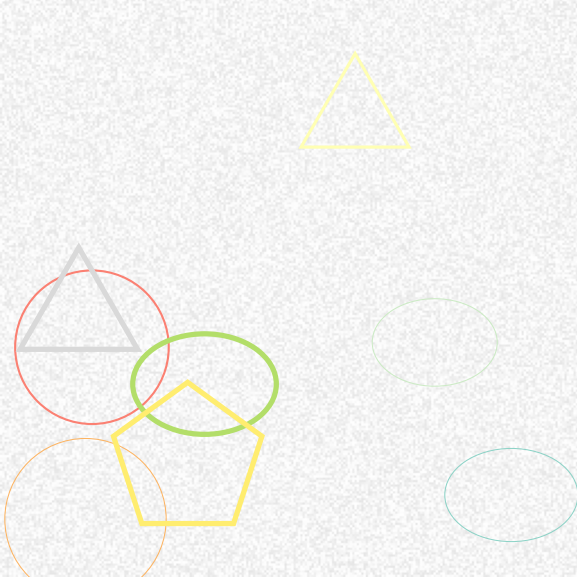[{"shape": "oval", "thickness": 0.5, "radius": 0.58, "center": [0.885, 0.142]}, {"shape": "triangle", "thickness": 1.5, "radius": 0.54, "center": [0.615, 0.798]}, {"shape": "circle", "thickness": 1, "radius": 0.66, "center": [0.159, 0.398]}, {"shape": "circle", "thickness": 0.5, "radius": 0.7, "center": [0.148, 0.1]}, {"shape": "oval", "thickness": 2.5, "radius": 0.62, "center": [0.354, 0.334]}, {"shape": "triangle", "thickness": 2.5, "radius": 0.59, "center": [0.136, 0.453]}, {"shape": "oval", "thickness": 0.5, "radius": 0.54, "center": [0.753, 0.406]}, {"shape": "pentagon", "thickness": 2.5, "radius": 0.68, "center": [0.325, 0.202]}]